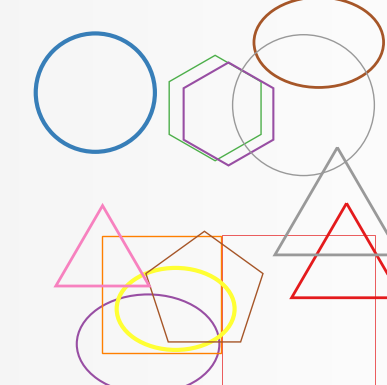[{"shape": "square", "thickness": 0.5, "radius": 0.99, "center": [0.771, 0.192]}, {"shape": "triangle", "thickness": 2, "radius": 0.82, "center": [0.894, 0.308]}, {"shape": "circle", "thickness": 3, "radius": 0.77, "center": [0.246, 0.759]}, {"shape": "hexagon", "thickness": 1, "radius": 0.68, "center": [0.555, 0.719]}, {"shape": "oval", "thickness": 1.5, "radius": 0.92, "center": [0.382, 0.106]}, {"shape": "hexagon", "thickness": 1.5, "radius": 0.67, "center": [0.59, 0.704]}, {"shape": "square", "thickness": 1, "radius": 0.76, "center": [0.417, 0.235]}, {"shape": "oval", "thickness": 3, "radius": 0.76, "center": [0.453, 0.198]}, {"shape": "pentagon", "thickness": 1, "radius": 0.79, "center": [0.528, 0.24]}, {"shape": "oval", "thickness": 2, "radius": 0.84, "center": [0.823, 0.89]}, {"shape": "triangle", "thickness": 2, "radius": 0.7, "center": [0.265, 0.327]}, {"shape": "circle", "thickness": 1, "radius": 0.91, "center": [0.783, 0.727]}, {"shape": "triangle", "thickness": 2, "radius": 0.93, "center": [0.871, 0.431]}]